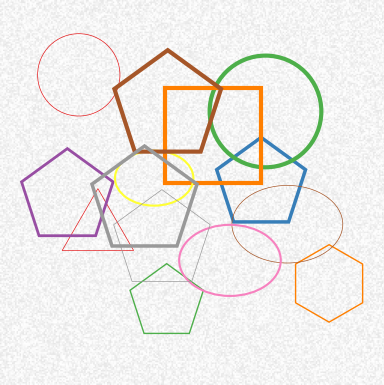[{"shape": "triangle", "thickness": 0.5, "radius": 0.54, "center": [0.254, 0.403]}, {"shape": "circle", "thickness": 0.5, "radius": 0.53, "center": [0.205, 0.806]}, {"shape": "pentagon", "thickness": 2.5, "radius": 0.61, "center": [0.678, 0.522]}, {"shape": "pentagon", "thickness": 1, "radius": 0.5, "center": [0.433, 0.215]}, {"shape": "circle", "thickness": 3, "radius": 0.73, "center": [0.69, 0.711]}, {"shape": "pentagon", "thickness": 2, "radius": 0.63, "center": [0.175, 0.489]}, {"shape": "hexagon", "thickness": 1, "radius": 0.5, "center": [0.855, 0.264]}, {"shape": "square", "thickness": 3, "radius": 0.62, "center": [0.554, 0.648]}, {"shape": "oval", "thickness": 1.5, "radius": 0.51, "center": [0.4, 0.537]}, {"shape": "oval", "thickness": 0.5, "radius": 0.72, "center": [0.746, 0.418]}, {"shape": "pentagon", "thickness": 3, "radius": 0.73, "center": [0.436, 0.724]}, {"shape": "oval", "thickness": 1.5, "radius": 0.66, "center": [0.597, 0.324]}, {"shape": "pentagon", "thickness": 2.5, "radius": 0.72, "center": [0.375, 0.477]}, {"shape": "pentagon", "thickness": 0.5, "radius": 0.66, "center": [0.421, 0.376]}]